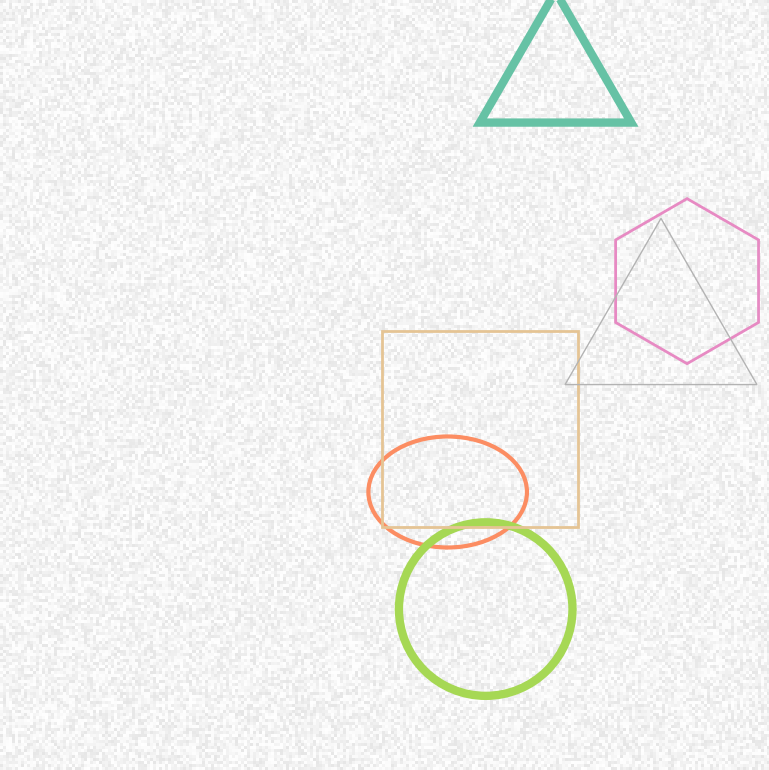[{"shape": "triangle", "thickness": 3, "radius": 0.57, "center": [0.721, 0.898]}, {"shape": "oval", "thickness": 1.5, "radius": 0.51, "center": [0.581, 0.361]}, {"shape": "hexagon", "thickness": 1, "radius": 0.54, "center": [0.892, 0.635]}, {"shape": "circle", "thickness": 3, "radius": 0.56, "center": [0.631, 0.209]}, {"shape": "square", "thickness": 1, "radius": 0.64, "center": [0.624, 0.443]}, {"shape": "triangle", "thickness": 0.5, "radius": 0.72, "center": [0.858, 0.572]}]